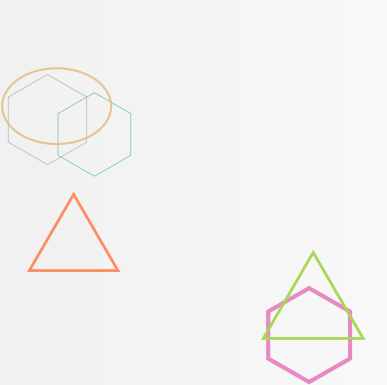[{"shape": "hexagon", "thickness": 0.5, "radius": 0.54, "center": [0.244, 0.651]}, {"shape": "triangle", "thickness": 2, "radius": 0.66, "center": [0.19, 0.363]}, {"shape": "hexagon", "thickness": 3, "radius": 0.61, "center": [0.798, 0.13]}, {"shape": "triangle", "thickness": 2, "radius": 0.74, "center": [0.808, 0.195]}, {"shape": "oval", "thickness": 1.5, "radius": 0.7, "center": [0.146, 0.724]}, {"shape": "hexagon", "thickness": 0.5, "radius": 0.58, "center": [0.123, 0.689]}]